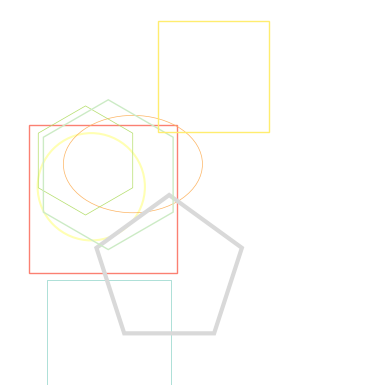[{"shape": "square", "thickness": 0.5, "radius": 0.8, "center": [0.284, 0.113]}, {"shape": "circle", "thickness": 1.5, "radius": 0.7, "center": [0.237, 0.515]}, {"shape": "square", "thickness": 1, "radius": 0.96, "center": [0.268, 0.483]}, {"shape": "oval", "thickness": 0.5, "radius": 0.9, "center": [0.345, 0.574]}, {"shape": "hexagon", "thickness": 0.5, "radius": 0.71, "center": [0.222, 0.583]}, {"shape": "pentagon", "thickness": 3, "radius": 0.99, "center": [0.439, 0.295]}, {"shape": "hexagon", "thickness": 1, "radius": 0.97, "center": [0.281, 0.546]}, {"shape": "square", "thickness": 1, "radius": 0.72, "center": [0.556, 0.802]}]